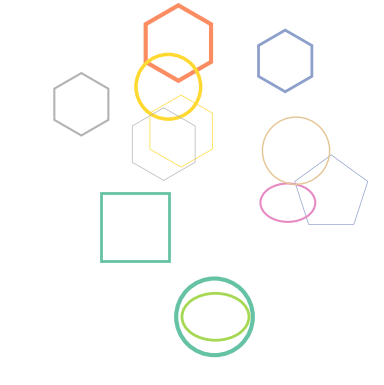[{"shape": "square", "thickness": 2, "radius": 0.44, "center": [0.35, 0.41]}, {"shape": "circle", "thickness": 3, "radius": 0.5, "center": [0.557, 0.177]}, {"shape": "hexagon", "thickness": 3, "radius": 0.49, "center": [0.463, 0.888]}, {"shape": "hexagon", "thickness": 2, "radius": 0.4, "center": [0.741, 0.842]}, {"shape": "pentagon", "thickness": 0.5, "radius": 0.5, "center": [0.86, 0.498]}, {"shape": "oval", "thickness": 1.5, "radius": 0.36, "center": [0.748, 0.474]}, {"shape": "oval", "thickness": 2, "radius": 0.44, "center": [0.56, 0.177]}, {"shape": "hexagon", "thickness": 0.5, "radius": 0.47, "center": [0.47, 0.659]}, {"shape": "circle", "thickness": 2.5, "radius": 0.42, "center": [0.437, 0.775]}, {"shape": "circle", "thickness": 1, "radius": 0.44, "center": [0.769, 0.609]}, {"shape": "hexagon", "thickness": 0.5, "radius": 0.47, "center": [0.425, 0.626]}, {"shape": "hexagon", "thickness": 1.5, "radius": 0.41, "center": [0.211, 0.729]}]